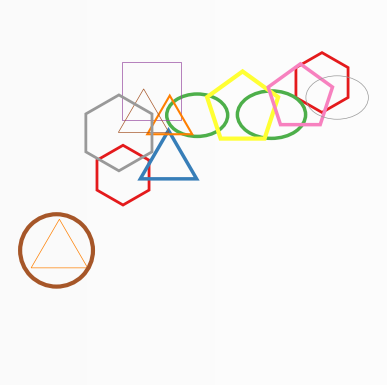[{"shape": "hexagon", "thickness": 2, "radius": 0.39, "center": [0.317, 0.545]}, {"shape": "hexagon", "thickness": 2, "radius": 0.39, "center": [0.831, 0.786]}, {"shape": "triangle", "thickness": 2.5, "radius": 0.42, "center": [0.435, 0.577]}, {"shape": "oval", "thickness": 2.5, "radius": 0.39, "center": [0.509, 0.701]}, {"shape": "oval", "thickness": 2.5, "radius": 0.44, "center": [0.701, 0.702]}, {"shape": "square", "thickness": 0.5, "radius": 0.38, "center": [0.391, 0.763]}, {"shape": "triangle", "thickness": 1.5, "radius": 0.33, "center": [0.438, 0.685]}, {"shape": "triangle", "thickness": 0.5, "radius": 0.42, "center": [0.153, 0.346]}, {"shape": "pentagon", "thickness": 3, "radius": 0.48, "center": [0.626, 0.718]}, {"shape": "triangle", "thickness": 0.5, "radius": 0.38, "center": [0.371, 0.694]}, {"shape": "circle", "thickness": 3, "radius": 0.47, "center": [0.146, 0.35]}, {"shape": "pentagon", "thickness": 2.5, "radius": 0.44, "center": [0.775, 0.747]}, {"shape": "hexagon", "thickness": 2, "radius": 0.49, "center": [0.307, 0.655]}, {"shape": "oval", "thickness": 0.5, "radius": 0.4, "center": [0.87, 0.747]}]